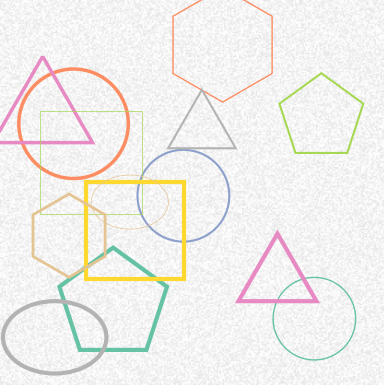[{"shape": "circle", "thickness": 1, "radius": 0.54, "center": [0.817, 0.172]}, {"shape": "pentagon", "thickness": 3, "radius": 0.73, "center": [0.294, 0.21]}, {"shape": "circle", "thickness": 2.5, "radius": 0.71, "center": [0.191, 0.679]}, {"shape": "hexagon", "thickness": 1, "radius": 0.74, "center": [0.578, 0.883]}, {"shape": "circle", "thickness": 1.5, "radius": 0.6, "center": [0.476, 0.492]}, {"shape": "triangle", "thickness": 2.5, "radius": 0.75, "center": [0.111, 0.704]}, {"shape": "triangle", "thickness": 3, "radius": 0.58, "center": [0.721, 0.276]}, {"shape": "pentagon", "thickness": 1.5, "radius": 0.57, "center": [0.835, 0.695]}, {"shape": "square", "thickness": 0.5, "radius": 0.67, "center": [0.236, 0.578]}, {"shape": "square", "thickness": 3, "radius": 0.63, "center": [0.351, 0.401]}, {"shape": "hexagon", "thickness": 2, "radius": 0.54, "center": [0.179, 0.388]}, {"shape": "oval", "thickness": 0.5, "radius": 0.5, "center": [0.337, 0.475]}, {"shape": "triangle", "thickness": 1.5, "radius": 0.51, "center": [0.524, 0.666]}, {"shape": "oval", "thickness": 3, "radius": 0.67, "center": [0.142, 0.124]}]